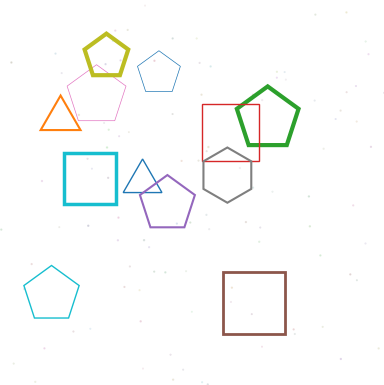[{"shape": "triangle", "thickness": 1, "radius": 0.29, "center": [0.37, 0.529]}, {"shape": "pentagon", "thickness": 0.5, "radius": 0.29, "center": [0.413, 0.81]}, {"shape": "triangle", "thickness": 1.5, "radius": 0.3, "center": [0.157, 0.692]}, {"shape": "pentagon", "thickness": 3, "radius": 0.42, "center": [0.695, 0.691]}, {"shape": "square", "thickness": 1, "radius": 0.37, "center": [0.599, 0.656]}, {"shape": "pentagon", "thickness": 1.5, "radius": 0.38, "center": [0.435, 0.47]}, {"shape": "square", "thickness": 2, "radius": 0.4, "center": [0.66, 0.213]}, {"shape": "pentagon", "thickness": 0.5, "radius": 0.4, "center": [0.251, 0.752]}, {"shape": "hexagon", "thickness": 1.5, "radius": 0.36, "center": [0.591, 0.545]}, {"shape": "pentagon", "thickness": 3, "radius": 0.3, "center": [0.276, 0.853]}, {"shape": "square", "thickness": 2.5, "radius": 0.33, "center": [0.234, 0.536]}, {"shape": "pentagon", "thickness": 1, "radius": 0.38, "center": [0.134, 0.235]}]